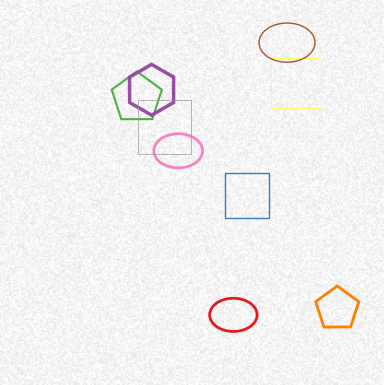[{"shape": "oval", "thickness": 2, "radius": 0.31, "center": [0.606, 0.182]}, {"shape": "square", "thickness": 1, "radius": 0.29, "center": [0.642, 0.492]}, {"shape": "pentagon", "thickness": 1.5, "radius": 0.34, "center": [0.355, 0.746]}, {"shape": "hexagon", "thickness": 2.5, "radius": 0.33, "center": [0.394, 0.767]}, {"shape": "pentagon", "thickness": 2, "radius": 0.29, "center": [0.876, 0.198]}, {"shape": "square", "thickness": 0.5, "radius": 0.32, "center": [0.769, 0.785]}, {"shape": "oval", "thickness": 1, "radius": 0.36, "center": [0.746, 0.889]}, {"shape": "oval", "thickness": 2, "radius": 0.32, "center": [0.463, 0.608]}, {"shape": "square", "thickness": 0.5, "radius": 0.35, "center": [0.427, 0.671]}]